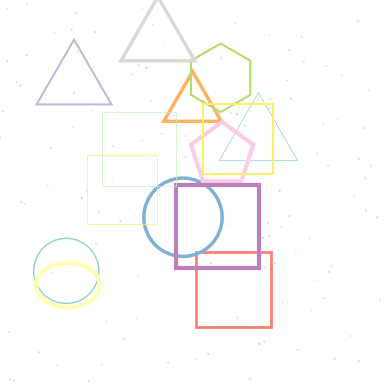[{"shape": "circle", "thickness": 1, "radius": 0.42, "center": [0.172, 0.296]}, {"shape": "triangle", "thickness": 0.5, "radius": 0.59, "center": [0.671, 0.642]}, {"shape": "oval", "thickness": 3, "radius": 0.41, "center": [0.176, 0.259]}, {"shape": "triangle", "thickness": 1.5, "radius": 0.56, "center": [0.192, 0.785]}, {"shape": "square", "thickness": 2, "radius": 0.49, "center": [0.606, 0.248]}, {"shape": "circle", "thickness": 2.5, "radius": 0.51, "center": [0.475, 0.436]}, {"shape": "triangle", "thickness": 2.5, "radius": 0.43, "center": [0.5, 0.728]}, {"shape": "hexagon", "thickness": 1.5, "radius": 0.44, "center": [0.573, 0.798]}, {"shape": "pentagon", "thickness": 3, "radius": 0.43, "center": [0.577, 0.598]}, {"shape": "triangle", "thickness": 2.5, "radius": 0.55, "center": [0.41, 0.898]}, {"shape": "square", "thickness": 3, "radius": 0.54, "center": [0.565, 0.411]}, {"shape": "square", "thickness": 0.5, "radius": 0.48, "center": [0.36, 0.613]}, {"shape": "square", "thickness": 1.5, "radius": 0.46, "center": [0.617, 0.638]}, {"shape": "square", "thickness": 0.5, "radius": 0.45, "center": [0.317, 0.509]}]